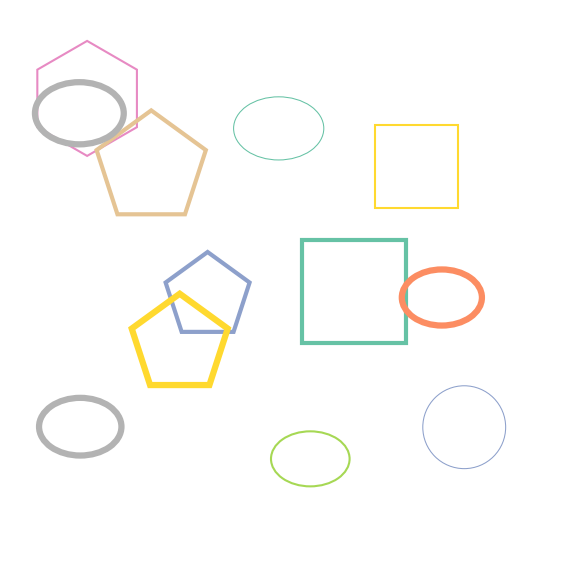[{"shape": "square", "thickness": 2, "radius": 0.45, "center": [0.613, 0.494]}, {"shape": "oval", "thickness": 0.5, "radius": 0.39, "center": [0.483, 0.777]}, {"shape": "oval", "thickness": 3, "radius": 0.35, "center": [0.765, 0.484]}, {"shape": "circle", "thickness": 0.5, "radius": 0.36, "center": [0.804, 0.259]}, {"shape": "pentagon", "thickness": 2, "radius": 0.38, "center": [0.359, 0.486]}, {"shape": "hexagon", "thickness": 1, "radius": 0.5, "center": [0.151, 0.829]}, {"shape": "oval", "thickness": 1, "radius": 0.34, "center": [0.537, 0.205]}, {"shape": "pentagon", "thickness": 3, "radius": 0.44, "center": [0.311, 0.403]}, {"shape": "square", "thickness": 1, "radius": 0.36, "center": [0.722, 0.712]}, {"shape": "pentagon", "thickness": 2, "radius": 0.5, "center": [0.262, 0.709]}, {"shape": "oval", "thickness": 3, "radius": 0.38, "center": [0.137, 0.803]}, {"shape": "oval", "thickness": 3, "radius": 0.36, "center": [0.139, 0.26]}]